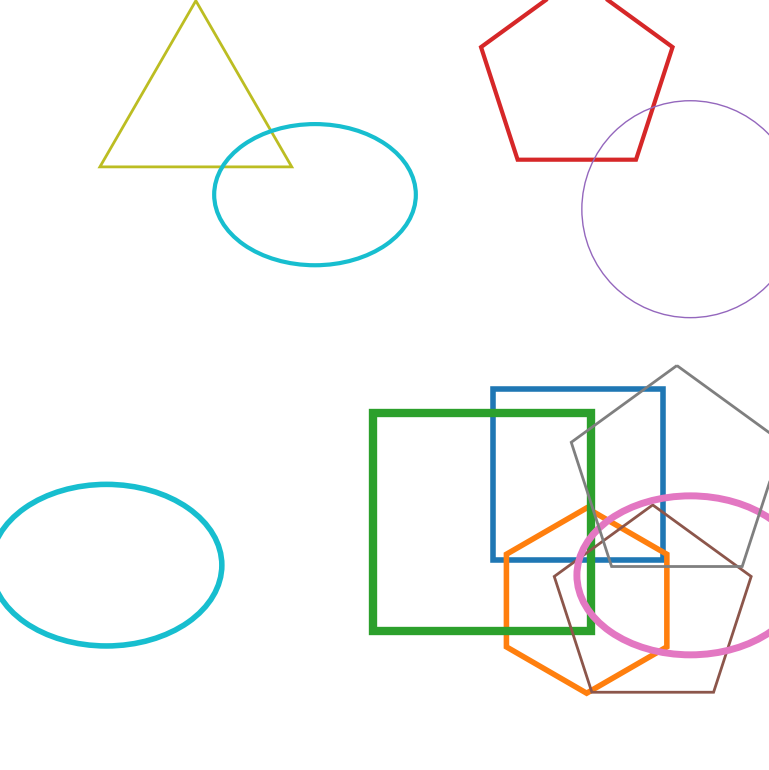[{"shape": "square", "thickness": 2, "radius": 0.55, "center": [0.75, 0.384]}, {"shape": "hexagon", "thickness": 2, "radius": 0.6, "center": [0.762, 0.22]}, {"shape": "square", "thickness": 3, "radius": 0.71, "center": [0.626, 0.322]}, {"shape": "pentagon", "thickness": 1.5, "radius": 0.65, "center": [0.749, 0.898]}, {"shape": "circle", "thickness": 0.5, "radius": 0.7, "center": [0.897, 0.728]}, {"shape": "pentagon", "thickness": 1, "radius": 0.67, "center": [0.848, 0.21]}, {"shape": "oval", "thickness": 2.5, "radius": 0.74, "center": [0.897, 0.253]}, {"shape": "pentagon", "thickness": 1, "radius": 0.72, "center": [0.879, 0.381]}, {"shape": "triangle", "thickness": 1, "radius": 0.72, "center": [0.254, 0.855]}, {"shape": "oval", "thickness": 2, "radius": 0.75, "center": [0.138, 0.266]}, {"shape": "oval", "thickness": 1.5, "radius": 0.65, "center": [0.409, 0.747]}]